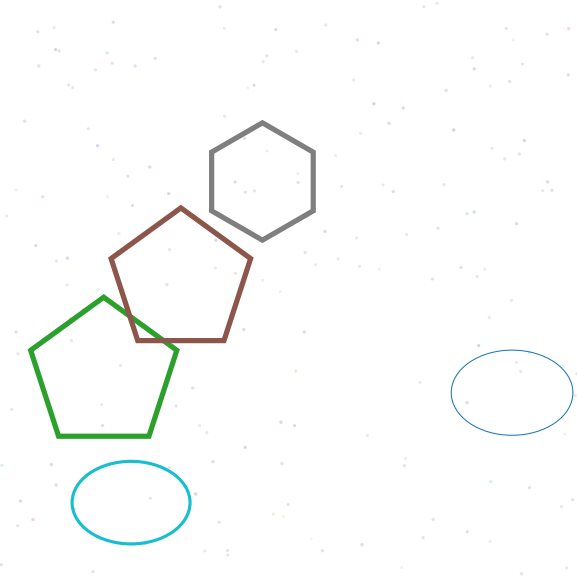[{"shape": "oval", "thickness": 0.5, "radius": 0.53, "center": [0.887, 0.319]}, {"shape": "pentagon", "thickness": 2.5, "radius": 0.67, "center": [0.18, 0.351]}, {"shape": "pentagon", "thickness": 2.5, "radius": 0.64, "center": [0.313, 0.512]}, {"shape": "hexagon", "thickness": 2.5, "radius": 0.51, "center": [0.454, 0.685]}, {"shape": "oval", "thickness": 1.5, "radius": 0.51, "center": [0.227, 0.129]}]